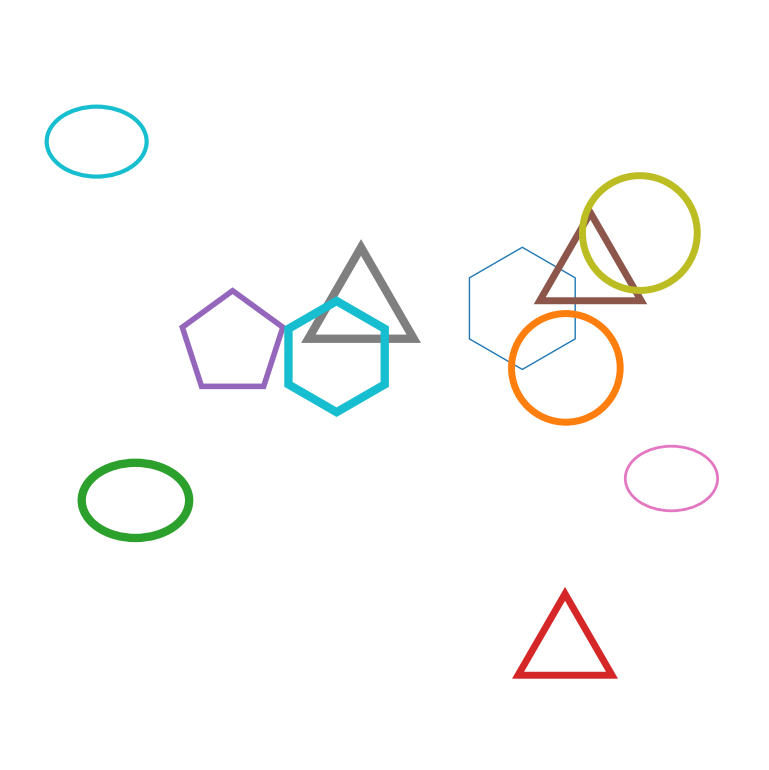[{"shape": "hexagon", "thickness": 0.5, "radius": 0.4, "center": [0.678, 0.6]}, {"shape": "circle", "thickness": 2.5, "radius": 0.35, "center": [0.735, 0.522]}, {"shape": "oval", "thickness": 3, "radius": 0.35, "center": [0.176, 0.35]}, {"shape": "triangle", "thickness": 2.5, "radius": 0.35, "center": [0.734, 0.158]}, {"shape": "pentagon", "thickness": 2, "radius": 0.34, "center": [0.302, 0.554]}, {"shape": "triangle", "thickness": 2.5, "radius": 0.38, "center": [0.767, 0.647]}, {"shape": "oval", "thickness": 1, "radius": 0.3, "center": [0.872, 0.379]}, {"shape": "triangle", "thickness": 3, "radius": 0.4, "center": [0.469, 0.6]}, {"shape": "circle", "thickness": 2.5, "radius": 0.37, "center": [0.831, 0.697]}, {"shape": "hexagon", "thickness": 3, "radius": 0.36, "center": [0.437, 0.537]}, {"shape": "oval", "thickness": 1.5, "radius": 0.32, "center": [0.126, 0.816]}]